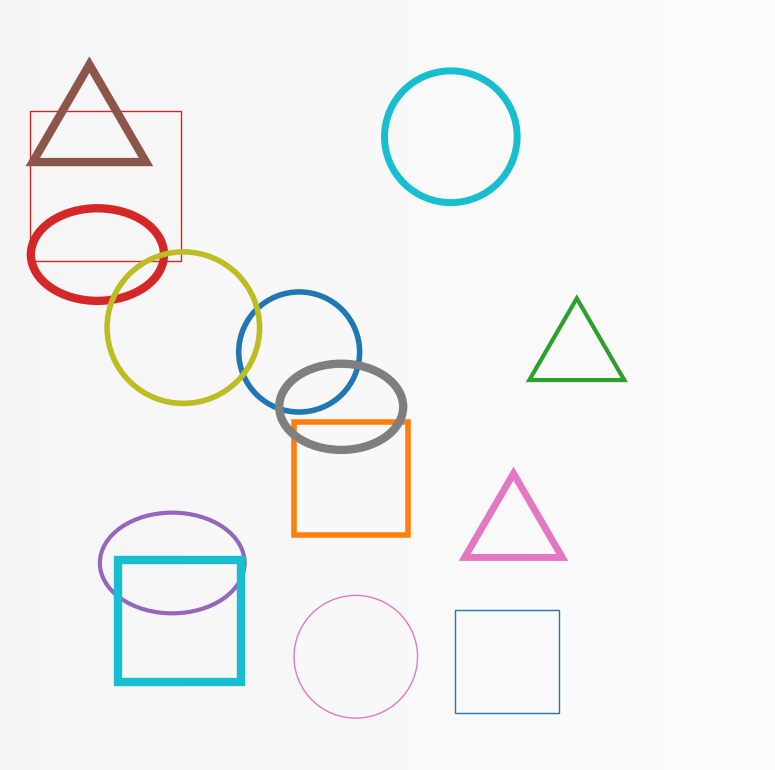[{"shape": "square", "thickness": 0.5, "radius": 0.33, "center": [0.654, 0.141]}, {"shape": "circle", "thickness": 2, "radius": 0.39, "center": [0.386, 0.543]}, {"shape": "square", "thickness": 2, "radius": 0.37, "center": [0.452, 0.379]}, {"shape": "triangle", "thickness": 1.5, "radius": 0.35, "center": [0.744, 0.542]}, {"shape": "oval", "thickness": 3, "radius": 0.43, "center": [0.126, 0.669]}, {"shape": "square", "thickness": 0.5, "radius": 0.49, "center": [0.136, 0.758]}, {"shape": "oval", "thickness": 1.5, "radius": 0.47, "center": [0.222, 0.269]}, {"shape": "triangle", "thickness": 3, "radius": 0.42, "center": [0.115, 0.832]}, {"shape": "triangle", "thickness": 2.5, "radius": 0.36, "center": [0.663, 0.312]}, {"shape": "circle", "thickness": 0.5, "radius": 0.4, "center": [0.459, 0.147]}, {"shape": "oval", "thickness": 3, "radius": 0.4, "center": [0.44, 0.472]}, {"shape": "circle", "thickness": 2, "radius": 0.49, "center": [0.237, 0.574]}, {"shape": "circle", "thickness": 2.5, "radius": 0.43, "center": [0.582, 0.822]}, {"shape": "square", "thickness": 3, "radius": 0.4, "center": [0.232, 0.193]}]